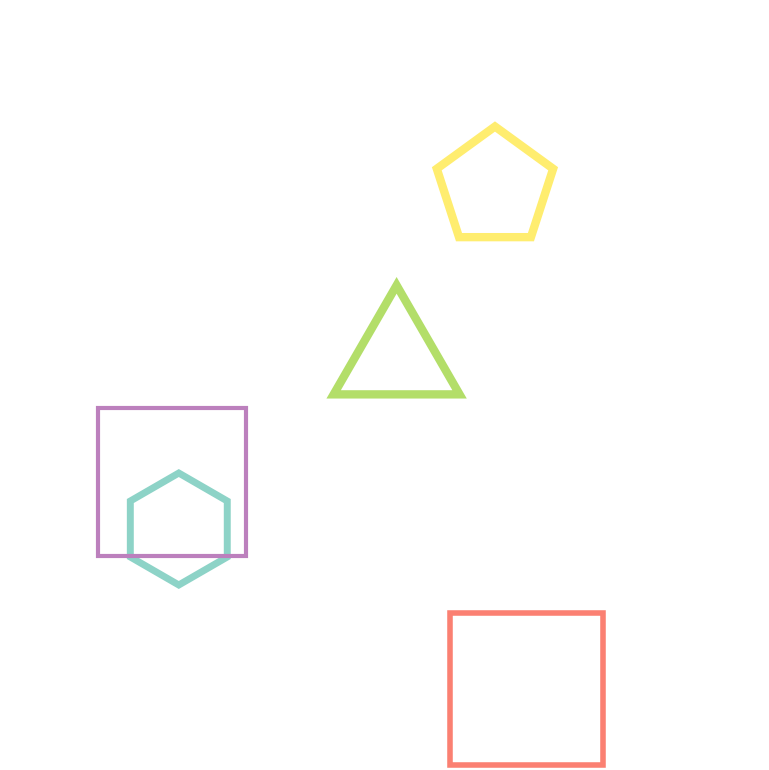[{"shape": "hexagon", "thickness": 2.5, "radius": 0.36, "center": [0.232, 0.313]}, {"shape": "square", "thickness": 2, "radius": 0.5, "center": [0.684, 0.105]}, {"shape": "triangle", "thickness": 3, "radius": 0.47, "center": [0.515, 0.535]}, {"shape": "square", "thickness": 1.5, "radius": 0.48, "center": [0.223, 0.374]}, {"shape": "pentagon", "thickness": 3, "radius": 0.4, "center": [0.643, 0.756]}]